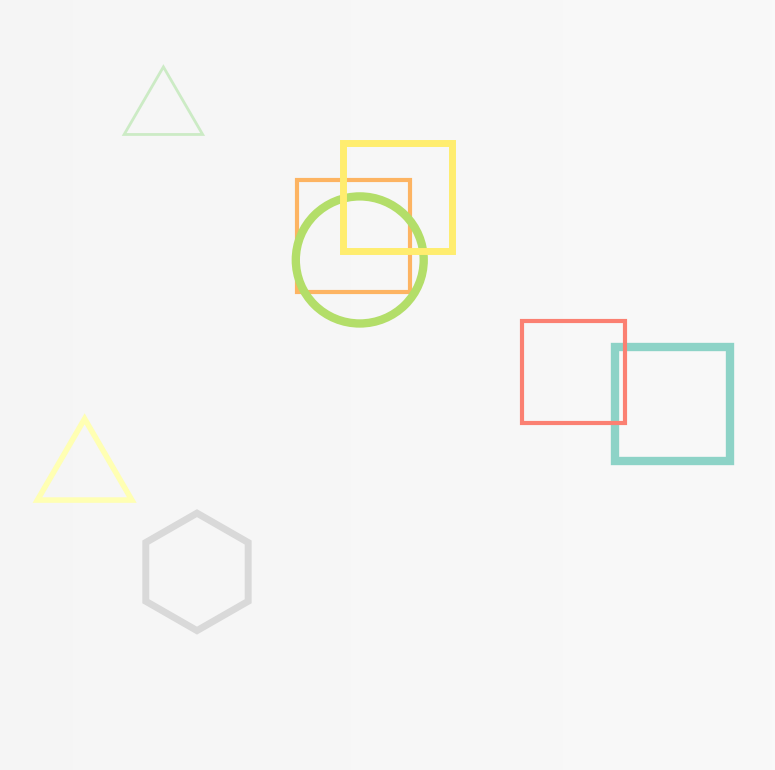[{"shape": "square", "thickness": 3, "radius": 0.37, "center": [0.868, 0.475]}, {"shape": "triangle", "thickness": 2, "radius": 0.35, "center": [0.109, 0.386]}, {"shape": "square", "thickness": 1.5, "radius": 0.33, "center": [0.74, 0.517]}, {"shape": "square", "thickness": 1.5, "radius": 0.36, "center": [0.456, 0.693]}, {"shape": "circle", "thickness": 3, "radius": 0.41, "center": [0.464, 0.662]}, {"shape": "hexagon", "thickness": 2.5, "radius": 0.38, "center": [0.254, 0.257]}, {"shape": "triangle", "thickness": 1, "radius": 0.29, "center": [0.211, 0.855]}, {"shape": "square", "thickness": 2.5, "radius": 0.35, "center": [0.513, 0.744]}]